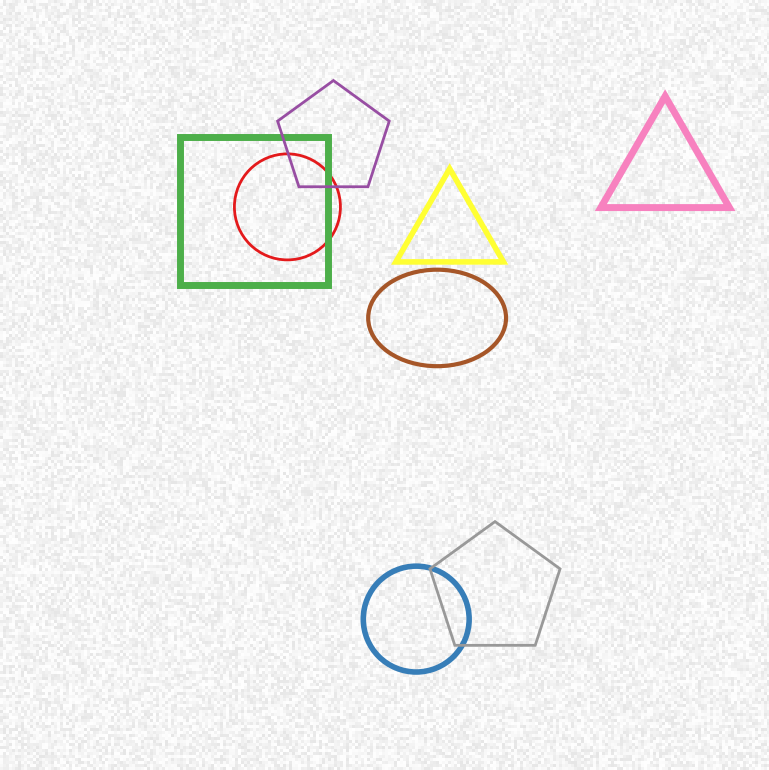[{"shape": "circle", "thickness": 1, "radius": 0.34, "center": [0.373, 0.731]}, {"shape": "circle", "thickness": 2, "radius": 0.34, "center": [0.541, 0.196]}, {"shape": "square", "thickness": 2.5, "radius": 0.48, "center": [0.33, 0.726]}, {"shape": "pentagon", "thickness": 1, "radius": 0.38, "center": [0.433, 0.819]}, {"shape": "triangle", "thickness": 2, "radius": 0.4, "center": [0.584, 0.7]}, {"shape": "oval", "thickness": 1.5, "radius": 0.45, "center": [0.568, 0.587]}, {"shape": "triangle", "thickness": 2.5, "radius": 0.48, "center": [0.864, 0.779]}, {"shape": "pentagon", "thickness": 1, "radius": 0.44, "center": [0.643, 0.234]}]